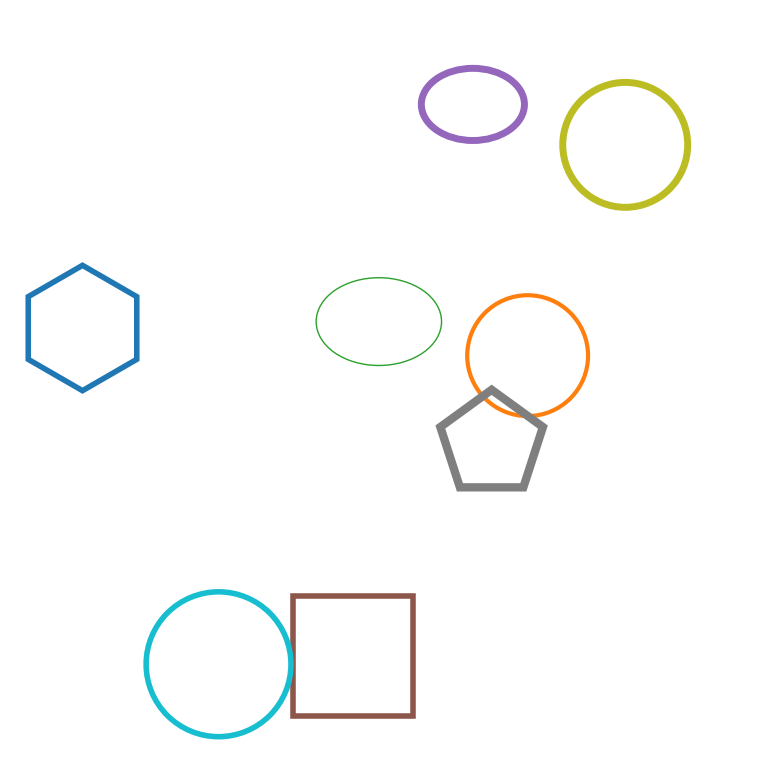[{"shape": "hexagon", "thickness": 2, "radius": 0.41, "center": [0.107, 0.574]}, {"shape": "circle", "thickness": 1.5, "radius": 0.39, "center": [0.685, 0.538]}, {"shape": "oval", "thickness": 0.5, "radius": 0.41, "center": [0.492, 0.582]}, {"shape": "oval", "thickness": 2.5, "radius": 0.33, "center": [0.614, 0.864]}, {"shape": "square", "thickness": 2, "radius": 0.39, "center": [0.459, 0.148]}, {"shape": "pentagon", "thickness": 3, "radius": 0.35, "center": [0.638, 0.424]}, {"shape": "circle", "thickness": 2.5, "radius": 0.41, "center": [0.812, 0.812]}, {"shape": "circle", "thickness": 2, "radius": 0.47, "center": [0.284, 0.137]}]